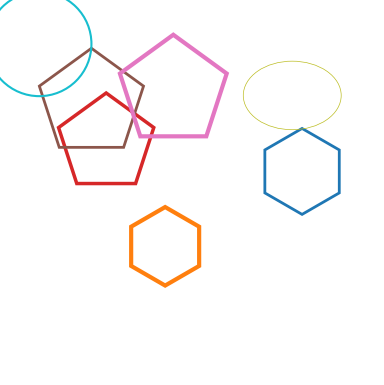[{"shape": "hexagon", "thickness": 2, "radius": 0.56, "center": [0.785, 0.555]}, {"shape": "hexagon", "thickness": 3, "radius": 0.51, "center": [0.429, 0.36]}, {"shape": "pentagon", "thickness": 2.5, "radius": 0.65, "center": [0.276, 0.628]}, {"shape": "pentagon", "thickness": 2, "radius": 0.71, "center": [0.237, 0.732]}, {"shape": "pentagon", "thickness": 3, "radius": 0.73, "center": [0.45, 0.764]}, {"shape": "oval", "thickness": 0.5, "radius": 0.64, "center": [0.759, 0.752]}, {"shape": "circle", "thickness": 1.5, "radius": 0.68, "center": [0.102, 0.886]}]